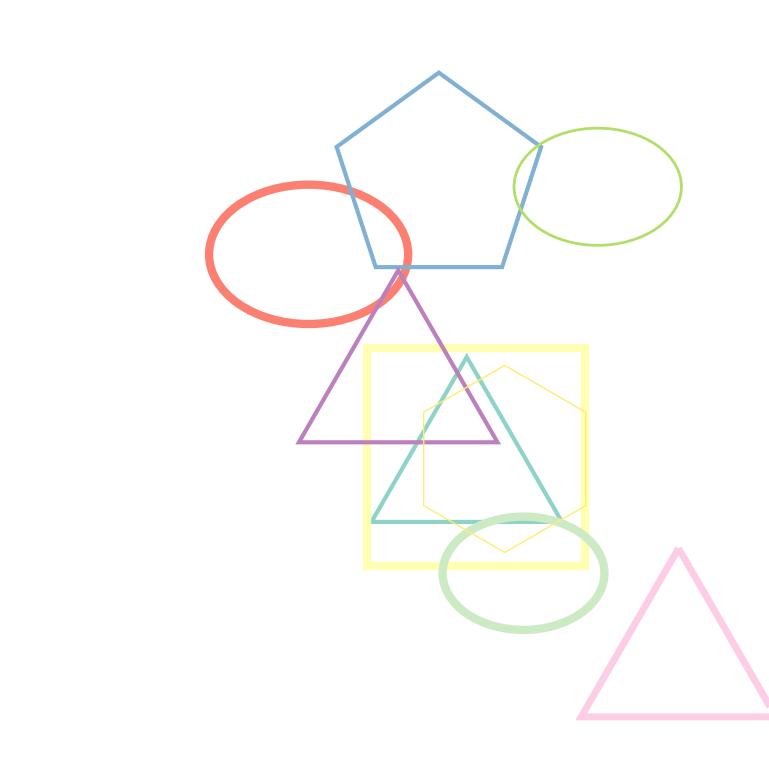[{"shape": "triangle", "thickness": 1.5, "radius": 0.71, "center": [0.606, 0.394]}, {"shape": "square", "thickness": 3, "radius": 0.71, "center": [0.618, 0.407]}, {"shape": "oval", "thickness": 3, "radius": 0.65, "center": [0.401, 0.67]}, {"shape": "pentagon", "thickness": 1.5, "radius": 0.7, "center": [0.57, 0.766]}, {"shape": "oval", "thickness": 1, "radius": 0.54, "center": [0.776, 0.757]}, {"shape": "triangle", "thickness": 2.5, "radius": 0.73, "center": [0.881, 0.142]}, {"shape": "triangle", "thickness": 1.5, "radius": 0.74, "center": [0.517, 0.5]}, {"shape": "oval", "thickness": 3, "radius": 0.53, "center": [0.68, 0.256]}, {"shape": "hexagon", "thickness": 0.5, "radius": 0.61, "center": [0.655, 0.404]}]